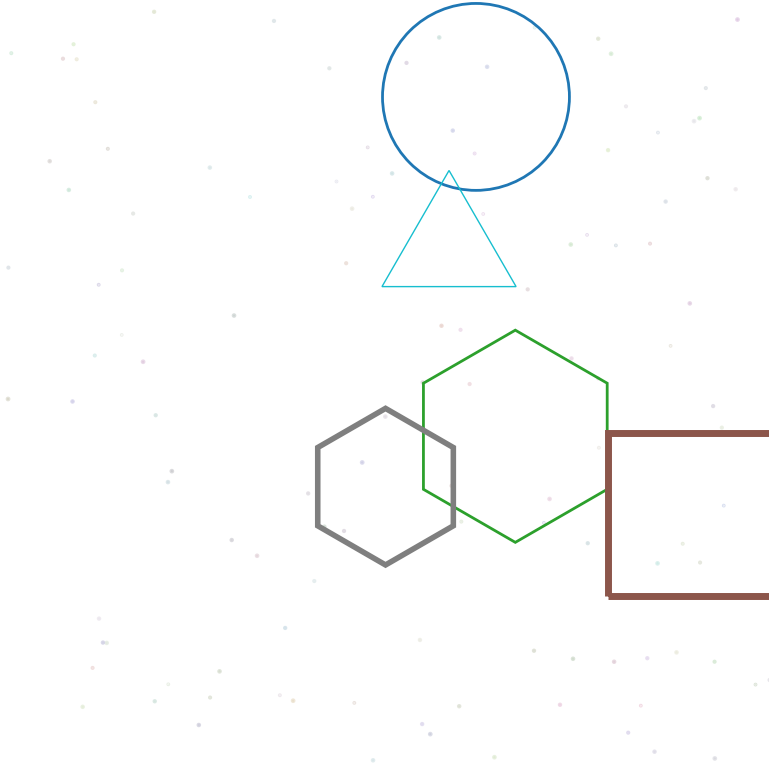[{"shape": "circle", "thickness": 1, "radius": 0.61, "center": [0.618, 0.874]}, {"shape": "hexagon", "thickness": 1, "radius": 0.69, "center": [0.669, 0.433]}, {"shape": "square", "thickness": 2.5, "radius": 0.53, "center": [0.895, 0.332]}, {"shape": "hexagon", "thickness": 2, "radius": 0.51, "center": [0.501, 0.368]}, {"shape": "triangle", "thickness": 0.5, "radius": 0.5, "center": [0.583, 0.678]}]